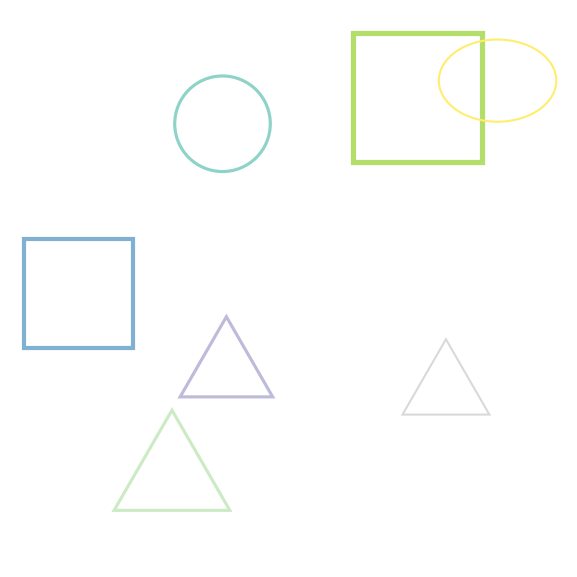[{"shape": "circle", "thickness": 1.5, "radius": 0.41, "center": [0.385, 0.785]}, {"shape": "triangle", "thickness": 1.5, "radius": 0.46, "center": [0.392, 0.358]}, {"shape": "square", "thickness": 2, "radius": 0.47, "center": [0.136, 0.491]}, {"shape": "square", "thickness": 2.5, "radius": 0.56, "center": [0.722, 0.83]}, {"shape": "triangle", "thickness": 1, "radius": 0.43, "center": [0.772, 0.325]}, {"shape": "triangle", "thickness": 1.5, "radius": 0.58, "center": [0.298, 0.173]}, {"shape": "oval", "thickness": 1, "radius": 0.51, "center": [0.862, 0.86]}]